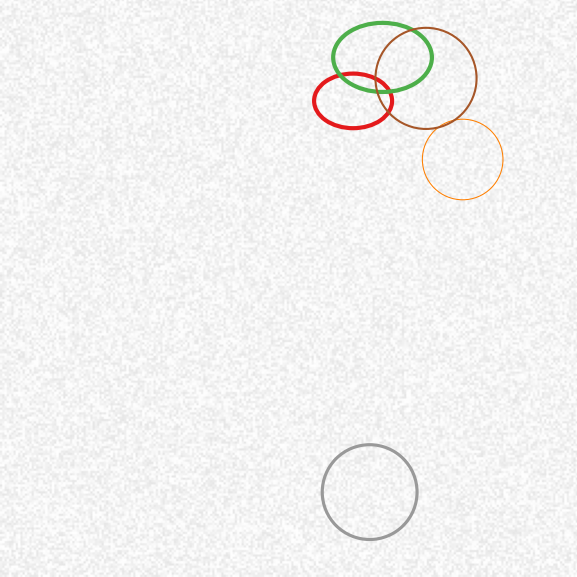[{"shape": "oval", "thickness": 2, "radius": 0.34, "center": [0.611, 0.824]}, {"shape": "oval", "thickness": 2, "radius": 0.43, "center": [0.662, 0.9]}, {"shape": "circle", "thickness": 0.5, "radius": 0.35, "center": [0.801, 0.723]}, {"shape": "circle", "thickness": 1, "radius": 0.44, "center": [0.738, 0.863]}, {"shape": "circle", "thickness": 1.5, "radius": 0.41, "center": [0.64, 0.147]}]